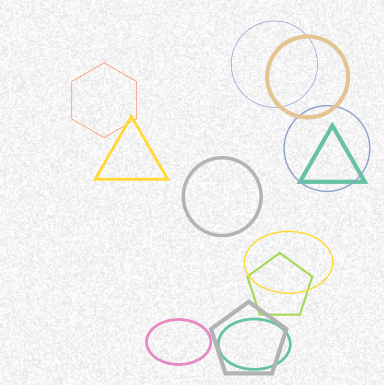[{"shape": "triangle", "thickness": 3, "radius": 0.49, "center": [0.863, 0.576]}, {"shape": "oval", "thickness": 2, "radius": 0.47, "center": [0.66, 0.106]}, {"shape": "hexagon", "thickness": 0.5, "radius": 0.49, "center": [0.27, 0.74]}, {"shape": "circle", "thickness": 0.5, "radius": 0.56, "center": [0.713, 0.833]}, {"shape": "circle", "thickness": 1, "radius": 0.56, "center": [0.849, 0.614]}, {"shape": "oval", "thickness": 2, "radius": 0.42, "center": [0.464, 0.112]}, {"shape": "pentagon", "thickness": 1.5, "radius": 0.44, "center": [0.727, 0.254]}, {"shape": "triangle", "thickness": 2, "radius": 0.54, "center": [0.341, 0.589]}, {"shape": "oval", "thickness": 1, "radius": 0.57, "center": [0.75, 0.319]}, {"shape": "circle", "thickness": 3, "radius": 0.53, "center": [0.799, 0.8]}, {"shape": "pentagon", "thickness": 3, "radius": 0.51, "center": [0.646, 0.113]}, {"shape": "circle", "thickness": 2.5, "radius": 0.51, "center": [0.577, 0.489]}]